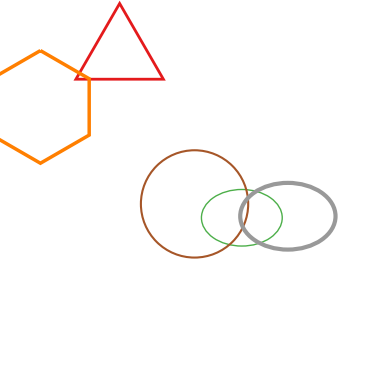[{"shape": "triangle", "thickness": 2, "radius": 0.66, "center": [0.311, 0.86]}, {"shape": "oval", "thickness": 1, "radius": 0.52, "center": [0.628, 0.434]}, {"shape": "hexagon", "thickness": 2.5, "radius": 0.73, "center": [0.105, 0.722]}, {"shape": "circle", "thickness": 1.5, "radius": 0.7, "center": [0.505, 0.47]}, {"shape": "oval", "thickness": 3, "radius": 0.62, "center": [0.748, 0.438]}]